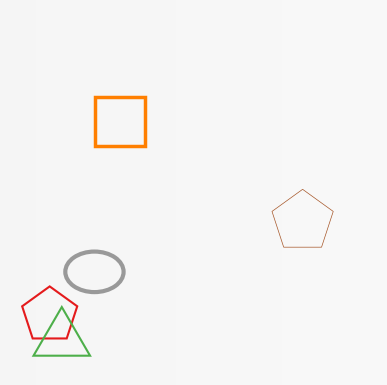[{"shape": "pentagon", "thickness": 1.5, "radius": 0.37, "center": [0.128, 0.181]}, {"shape": "triangle", "thickness": 1.5, "radius": 0.42, "center": [0.159, 0.118]}, {"shape": "square", "thickness": 2.5, "radius": 0.32, "center": [0.309, 0.685]}, {"shape": "pentagon", "thickness": 0.5, "radius": 0.42, "center": [0.781, 0.425]}, {"shape": "oval", "thickness": 3, "radius": 0.38, "center": [0.244, 0.294]}]